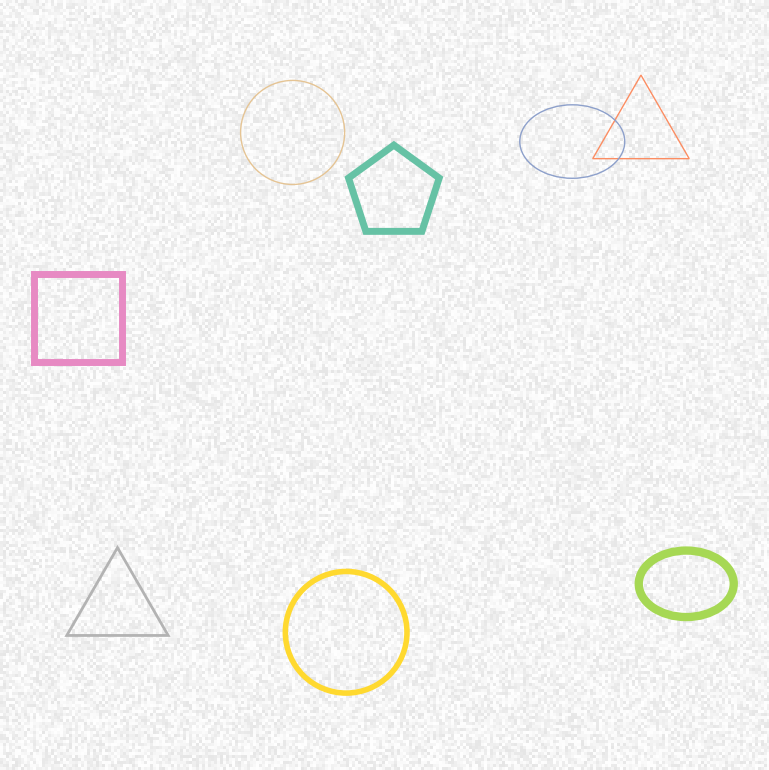[{"shape": "pentagon", "thickness": 2.5, "radius": 0.31, "center": [0.512, 0.75]}, {"shape": "triangle", "thickness": 0.5, "radius": 0.36, "center": [0.832, 0.83]}, {"shape": "oval", "thickness": 0.5, "radius": 0.34, "center": [0.743, 0.816]}, {"shape": "square", "thickness": 2.5, "radius": 0.29, "center": [0.101, 0.587]}, {"shape": "oval", "thickness": 3, "radius": 0.31, "center": [0.891, 0.242]}, {"shape": "circle", "thickness": 2, "radius": 0.39, "center": [0.45, 0.179]}, {"shape": "circle", "thickness": 0.5, "radius": 0.34, "center": [0.38, 0.828]}, {"shape": "triangle", "thickness": 1, "radius": 0.38, "center": [0.153, 0.213]}]